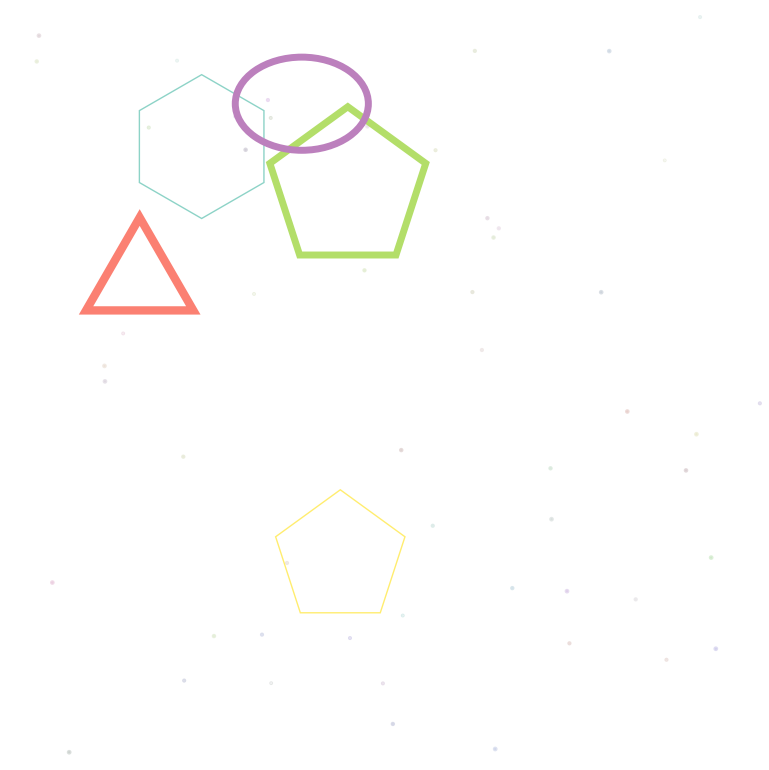[{"shape": "hexagon", "thickness": 0.5, "radius": 0.47, "center": [0.262, 0.81]}, {"shape": "triangle", "thickness": 3, "radius": 0.4, "center": [0.181, 0.637]}, {"shape": "pentagon", "thickness": 2.5, "radius": 0.53, "center": [0.452, 0.755]}, {"shape": "oval", "thickness": 2.5, "radius": 0.43, "center": [0.392, 0.865]}, {"shape": "pentagon", "thickness": 0.5, "radius": 0.44, "center": [0.442, 0.276]}]